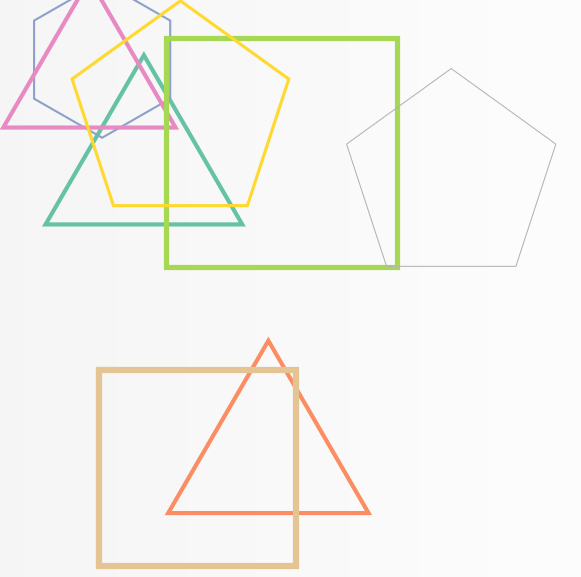[{"shape": "triangle", "thickness": 2, "radius": 0.98, "center": [0.248, 0.708]}, {"shape": "triangle", "thickness": 2, "radius": 0.99, "center": [0.462, 0.21]}, {"shape": "hexagon", "thickness": 1, "radius": 0.68, "center": [0.176, 0.896]}, {"shape": "triangle", "thickness": 2, "radius": 0.86, "center": [0.154, 0.864]}, {"shape": "square", "thickness": 2.5, "radius": 0.99, "center": [0.484, 0.735]}, {"shape": "pentagon", "thickness": 1.5, "radius": 0.98, "center": [0.31, 0.802]}, {"shape": "square", "thickness": 3, "radius": 0.85, "center": [0.34, 0.188]}, {"shape": "pentagon", "thickness": 0.5, "radius": 0.95, "center": [0.776, 0.691]}]